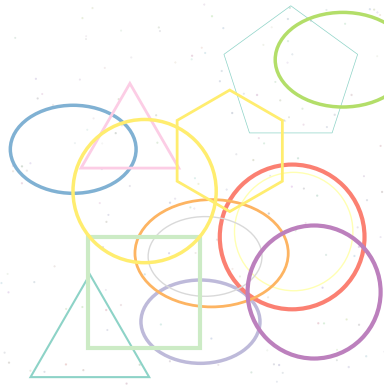[{"shape": "triangle", "thickness": 1.5, "radius": 0.89, "center": [0.233, 0.109]}, {"shape": "pentagon", "thickness": 0.5, "radius": 0.91, "center": [0.755, 0.802]}, {"shape": "circle", "thickness": 1, "radius": 0.77, "center": [0.763, 0.399]}, {"shape": "oval", "thickness": 2.5, "radius": 0.77, "center": [0.521, 0.164]}, {"shape": "circle", "thickness": 3, "radius": 0.94, "center": [0.759, 0.385]}, {"shape": "oval", "thickness": 2.5, "radius": 0.82, "center": [0.19, 0.612]}, {"shape": "oval", "thickness": 2, "radius": 1.0, "center": [0.55, 0.342]}, {"shape": "oval", "thickness": 2.5, "radius": 0.88, "center": [0.89, 0.845]}, {"shape": "triangle", "thickness": 2, "radius": 0.73, "center": [0.337, 0.637]}, {"shape": "oval", "thickness": 1, "radius": 0.74, "center": [0.533, 0.334]}, {"shape": "circle", "thickness": 3, "radius": 0.86, "center": [0.816, 0.242]}, {"shape": "square", "thickness": 3, "radius": 0.72, "center": [0.374, 0.24]}, {"shape": "hexagon", "thickness": 2, "radius": 0.79, "center": [0.597, 0.608]}, {"shape": "circle", "thickness": 2.5, "radius": 0.93, "center": [0.376, 0.504]}]